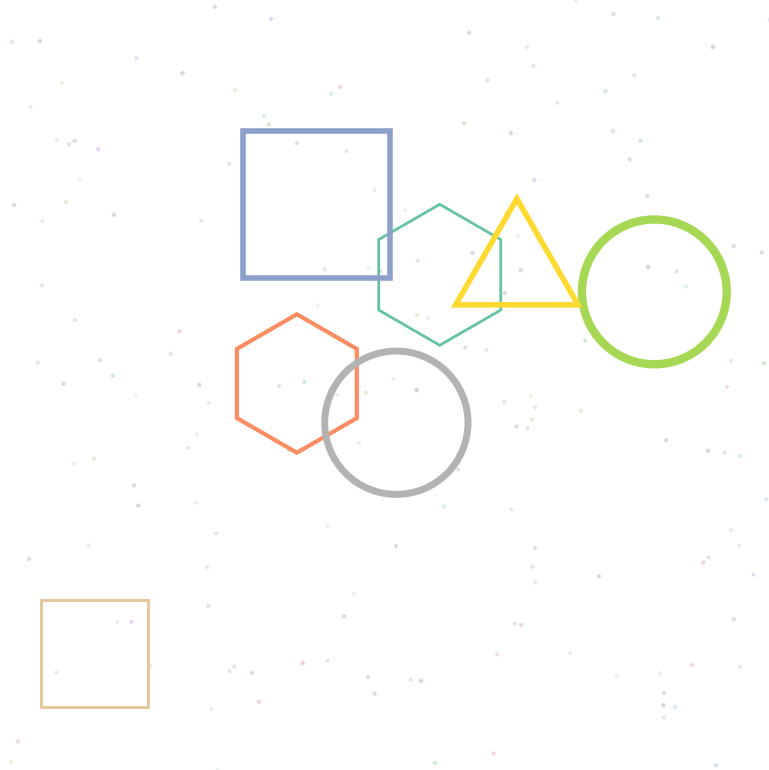[{"shape": "hexagon", "thickness": 1, "radius": 0.46, "center": [0.571, 0.643]}, {"shape": "hexagon", "thickness": 1.5, "radius": 0.45, "center": [0.386, 0.502]}, {"shape": "square", "thickness": 2, "radius": 0.48, "center": [0.411, 0.735]}, {"shape": "circle", "thickness": 3, "radius": 0.47, "center": [0.85, 0.621]}, {"shape": "triangle", "thickness": 2, "radius": 0.46, "center": [0.671, 0.65]}, {"shape": "square", "thickness": 1, "radius": 0.35, "center": [0.123, 0.152]}, {"shape": "circle", "thickness": 2.5, "radius": 0.47, "center": [0.515, 0.451]}]